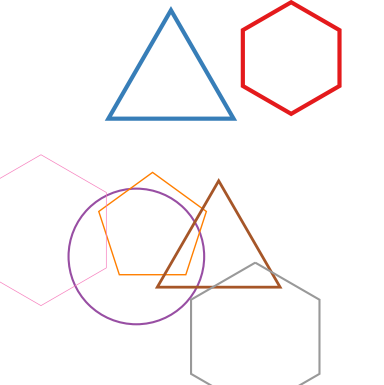[{"shape": "hexagon", "thickness": 3, "radius": 0.72, "center": [0.756, 0.849]}, {"shape": "triangle", "thickness": 3, "radius": 0.94, "center": [0.444, 0.786]}, {"shape": "circle", "thickness": 1.5, "radius": 0.88, "center": [0.354, 0.334]}, {"shape": "pentagon", "thickness": 1, "radius": 0.73, "center": [0.396, 0.405]}, {"shape": "triangle", "thickness": 2, "radius": 0.92, "center": [0.568, 0.346]}, {"shape": "hexagon", "thickness": 0.5, "radius": 0.98, "center": [0.106, 0.402]}, {"shape": "hexagon", "thickness": 1.5, "radius": 0.96, "center": [0.663, 0.125]}]